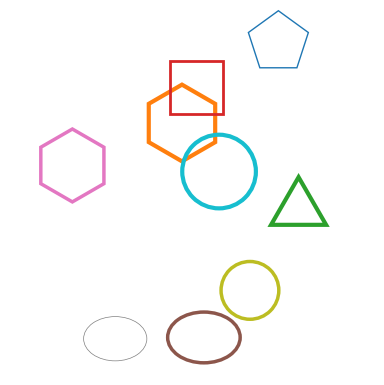[{"shape": "pentagon", "thickness": 1, "radius": 0.41, "center": [0.723, 0.89]}, {"shape": "hexagon", "thickness": 3, "radius": 0.5, "center": [0.473, 0.681]}, {"shape": "triangle", "thickness": 3, "radius": 0.41, "center": [0.776, 0.457]}, {"shape": "square", "thickness": 2, "radius": 0.35, "center": [0.51, 0.773]}, {"shape": "oval", "thickness": 2.5, "radius": 0.47, "center": [0.53, 0.124]}, {"shape": "hexagon", "thickness": 2.5, "radius": 0.47, "center": [0.188, 0.57]}, {"shape": "oval", "thickness": 0.5, "radius": 0.41, "center": [0.299, 0.12]}, {"shape": "circle", "thickness": 2.5, "radius": 0.38, "center": [0.649, 0.246]}, {"shape": "circle", "thickness": 3, "radius": 0.48, "center": [0.569, 0.554]}]